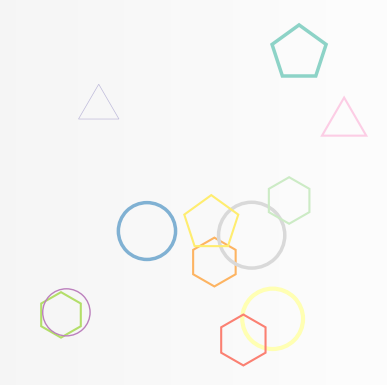[{"shape": "pentagon", "thickness": 2.5, "radius": 0.37, "center": [0.772, 0.862]}, {"shape": "circle", "thickness": 3, "radius": 0.39, "center": [0.704, 0.172]}, {"shape": "triangle", "thickness": 0.5, "radius": 0.3, "center": [0.255, 0.721]}, {"shape": "hexagon", "thickness": 1.5, "radius": 0.33, "center": [0.628, 0.117]}, {"shape": "circle", "thickness": 2.5, "radius": 0.37, "center": [0.379, 0.4]}, {"shape": "hexagon", "thickness": 1.5, "radius": 0.32, "center": [0.553, 0.319]}, {"shape": "hexagon", "thickness": 1.5, "radius": 0.29, "center": [0.157, 0.182]}, {"shape": "triangle", "thickness": 1.5, "radius": 0.33, "center": [0.888, 0.681]}, {"shape": "circle", "thickness": 2.5, "radius": 0.43, "center": [0.649, 0.389]}, {"shape": "circle", "thickness": 1, "radius": 0.31, "center": [0.171, 0.189]}, {"shape": "hexagon", "thickness": 1.5, "radius": 0.3, "center": [0.746, 0.479]}, {"shape": "pentagon", "thickness": 1.5, "radius": 0.37, "center": [0.545, 0.42]}]